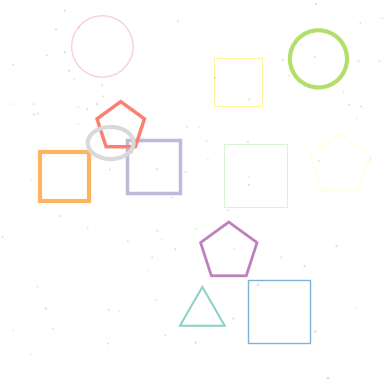[{"shape": "triangle", "thickness": 1.5, "radius": 0.34, "center": [0.526, 0.187]}, {"shape": "pentagon", "thickness": 0.5, "radius": 0.41, "center": [0.884, 0.571]}, {"shape": "square", "thickness": 2.5, "radius": 0.34, "center": [0.399, 0.566]}, {"shape": "pentagon", "thickness": 2.5, "radius": 0.32, "center": [0.314, 0.671]}, {"shape": "square", "thickness": 1, "radius": 0.41, "center": [0.725, 0.19]}, {"shape": "square", "thickness": 3, "radius": 0.32, "center": [0.167, 0.542]}, {"shape": "circle", "thickness": 3, "radius": 0.37, "center": [0.827, 0.847]}, {"shape": "circle", "thickness": 1, "radius": 0.4, "center": [0.266, 0.879]}, {"shape": "oval", "thickness": 3, "radius": 0.3, "center": [0.287, 0.629]}, {"shape": "pentagon", "thickness": 2, "radius": 0.39, "center": [0.594, 0.346]}, {"shape": "square", "thickness": 0.5, "radius": 0.41, "center": [0.664, 0.544]}, {"shape": "square", "thickness": 0.5, "radius": 0.31, "center": [0.618, 0.787]}]